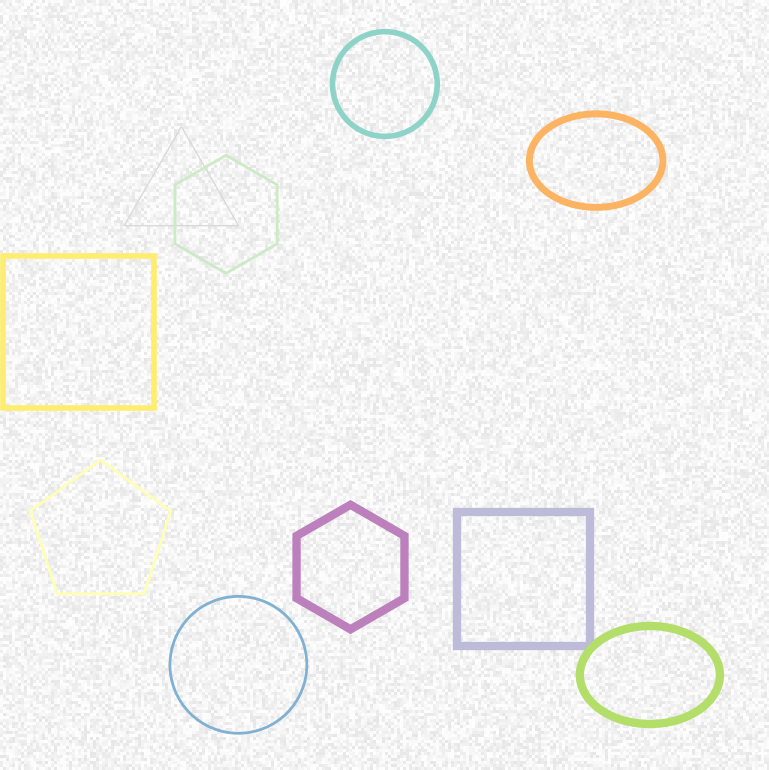[{"shape": "circle", "thickness": 2, "radius": 0.34, "center": [0.5, 0.891]}, {"shape": "pentagon", "thickness": 1, "radius": 0.48, "center": [0.131, 0.307]}, {"shape": "square", "thickness": 3, "radius": 0.43, "center": [0.68, 0.248]}, {"shape": "circle", "thickness": 1, "radius": 0.44, "center": [0.31, 0.137]}, {"shape": "oval", "thickness": 2.5, "radius": 0.43, "center": [0.774, 0.791]}, {"shape": "oval", "thickness": 3, "radius": 0.45, "center": [0.844, 0.123]}, {"shape": "triangle", "thickness": 0.5, "radius": 0.43, "center": [0.236, 0.75]}, {"shape": "hexagon", "thickness": 3, "radius": 0.4, "center": [0.455, 0.264]}, {"shape": "hexagon", "thickness": 1, "radius": 0.38, "center": [0.294, 0.722]}, {"shape": "square", "thickness": 2, "radius": 0.49, "center": [0.102, 0.569]}]